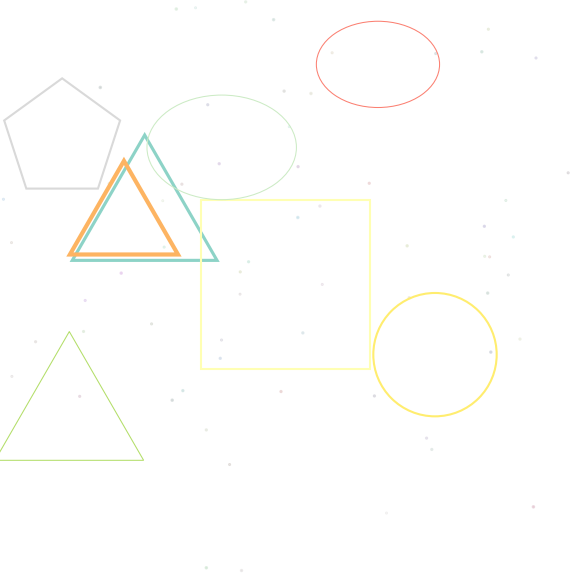[{"shape": "triangle", "thickness": 1.5, "radius": 0.72, "center": [0.251, 0.621]}, {"shape": "square", "thickness": 1, "radius": 0.73, "center": [0.494, 0.506]}, {"shape": "oval", "thickness": 0.5, "radius": 0.53, "center": [0.654, 0.888]}, {"shape": "triangle", "thickness": 2, "radius": 0.54, "center": [0.215, 0.612]}, {"shape": "triangle", "thickness": 0.5, "radius": 0.74, "center": [0.12, 0.276]}, {"shape": "pentagon", "thickness": 1, "radius": 0.53, "center": [0.108, 0.758]}, {"shape": "oval", "thickness": 0.5, "radius": 0.65, "center": [0.384, 0.744]}, {"shape": "circle", "thickness": 1, "radius": 0.53, "center": [0.753, 0.385]}]